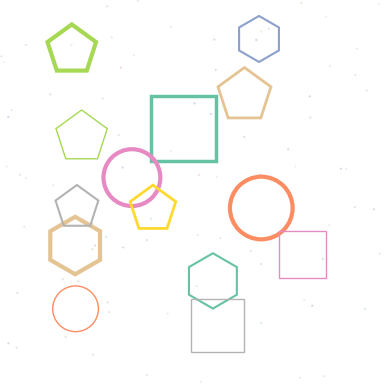[{"shape": "square", "thickness": 2.5, "radius": 0.42, "center": [0.476, 0.667]}, {"shape": "hexagon", "thickness": 1.5, "radius": 0.36, "center": [0.553, 0.27]}, {"shape": "circle", "thickness": 1, "radius": 0.3, "center": [0.196, 0.198]}, {"shape": "circle", "thickness": 3, "radius": 0.41, "center": [0.679, 0.46]}, {"shape": "hexagon", "thickness": 1.5, "radius": 0.3, "center": [0.673, 0.899]}, {"shape": "square", "thickness": 1, "radius": 0.3, "center": [0.786, 0.339]}, {"shape": "circle", "thickness": 3, "radius": 0.37, "center": [0.343, 0.539]}, {"shape": "pentagon", "thickness": 1, "radius": 0.35, "center": [0.212, 0.644]}, {"shape": "pentagon", "thickness": 3, "radius": 0.33, "center": [0.186, 0.87]}, {"shape": "pentagon", "thickness": 2, "radius": 0.31, "center": [0.397, 0.457]}, {"shape": "hexagon", "thickness": 3, "radius": 0.37, "center": [0.195, 0.362]}, {"shape": "pentagon", "thickness": 2, "radius": 0.36, "center": [0.635, 0.752]}, {"shape": "square", "thickness": 1, "radius": 0.34, "center": [0.565, 0.156]}, {"shape": "pentagon", "thickness": 1.5, "radius": 0.29, "center": [0.2, 0.461]}]